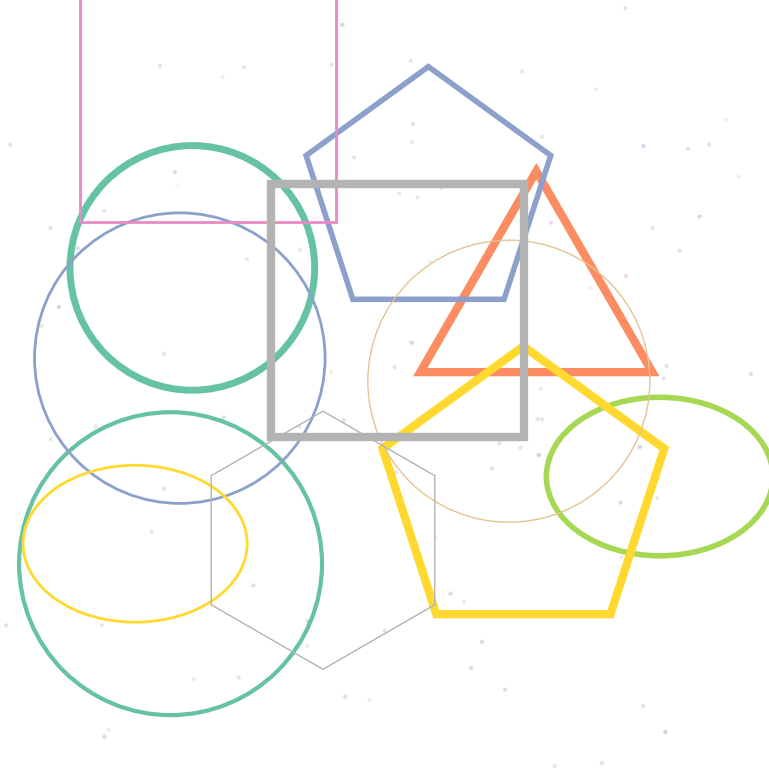[{"shape": "circle", "thickness": 1.5, "radius": 0.98, "center": [0.221, 0.268]}, {"shape": "circle", "thickness": 2.5, "radius": 0.79, "center": [0.25, 0.652]}, {"shape": "triangle", "thickness": 3, "radius": 0.87, "center": [0.696, 0.604]}, {"shape": "circle", "thickness": 1, "radius": 0.94, "center": [0.234, 0.535]}, {"shape": "pentagon", "thickness": 2, "radius": 0.84, "center": [0.556, 0.746]}, {"shape": "square", "thickness": 1, "radius": 0.83, "center": [0.27, 0.878]}, {"shape": "oval", "thickness": 2, "radius": 0.74, "center": [0.857, 0.381]}, {"shape": "oval", "thickness": 1, "radius": 0.73, "center": [0.175, 0.294]}, {"shape": "pentagon", "thickness": 3, "radius": 0.96, "center": [0.68, 0.358]}, {"shape": "circle", "thickness": 0.5, "radius": 0.92, "center": [0.661, 0.505]}, {"shape": "square", "thickness": 3, "radius": 0.82, "center": [0.516, 0.597]}, {"shape": "hexagon", "thickness": 0.5, "radius": 0.84, "center": [0.419, 0.298]}]